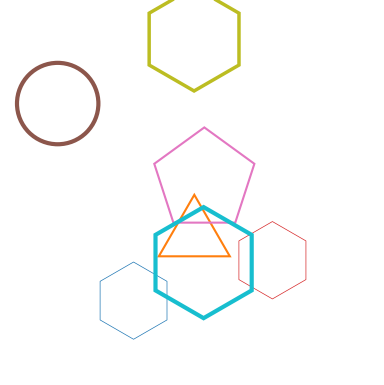[{"shape": "hexagon", "thickness": 0.5, "radius": 0.5, "center": [0.347, 0.219]}, {"shape": "triangle", "thickness": 1.5, "radius": 0.53, "center": [0.505, 0.388]}, {"shape": "hexagon", "thickness": 0.5, "radius": 0.5, "center": [0.708, 0.324]}, {"shape": "circle", "thickness": 3, "radius": 0.53, "center": [0.15, 0.731]}, {"shape": "pentagon", "thickness": 1.5, "radius": 0.68, "center": [0.531, 0.532]}, {"shape": "hexagon", "thickness": 2.5, "radius": 0.67, "center": [0.504, 0.898]}, {"shape": "hexagon", "thickness": 3, "radius": 0.72, "center": [0.529, 0.318]}]